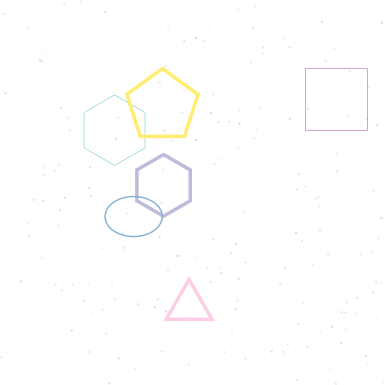[{"shape": "hexagon", "thickness": 0.5, "radius": 0.46, "center": [0.298, 0.662]}, {"shape": "hexagon", "thickness": 2.5, "radius": 0.4, "center": [0.425, 0.519]}, {"shape": "oval", "thickness": 1, "radius": 0.37, "center": [0.347, 0.438]}, {"shape": "triangle", "thickness": 2.5, "radius": 0.34, "center": [0.491, 0.205]}, {"shape": "square", "thickness": 0.5, "radius": 0.4, "center": [0.873, 0.743]}, {"shape": "pentagon", "thickness": 2.5, "radius": 0.49, "center": [0.422, 0.725]}]